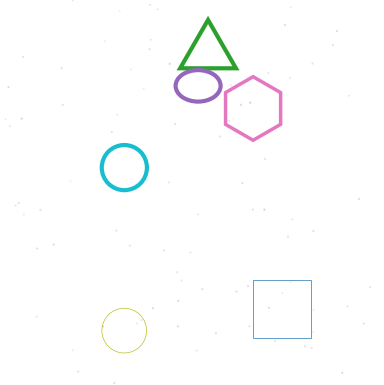[{"shape": "square", "thickness": 0.5, "radius": 0.38, "center": [0.732, 0.197]}, {"shape": "triangle", "thickness": 3, "radius": 0.42, "center": [0.54, 0.864]}, {"shape": "oval", "thickness": 3, "radius": 0.29, "center": [0.515, 0.777]}, {"shape": "hexagon", "thickness": 2.5, "radius": 0.41, "center": [0.657, 0.718]}, {"shape": "circle", "thickness": 0.5, "radius": 0.29, "center": [0.323, 0.141]}, {"shape": "circle", "thickness": 3, "radius": 0.29, "center": [0.323, 0.565]}]